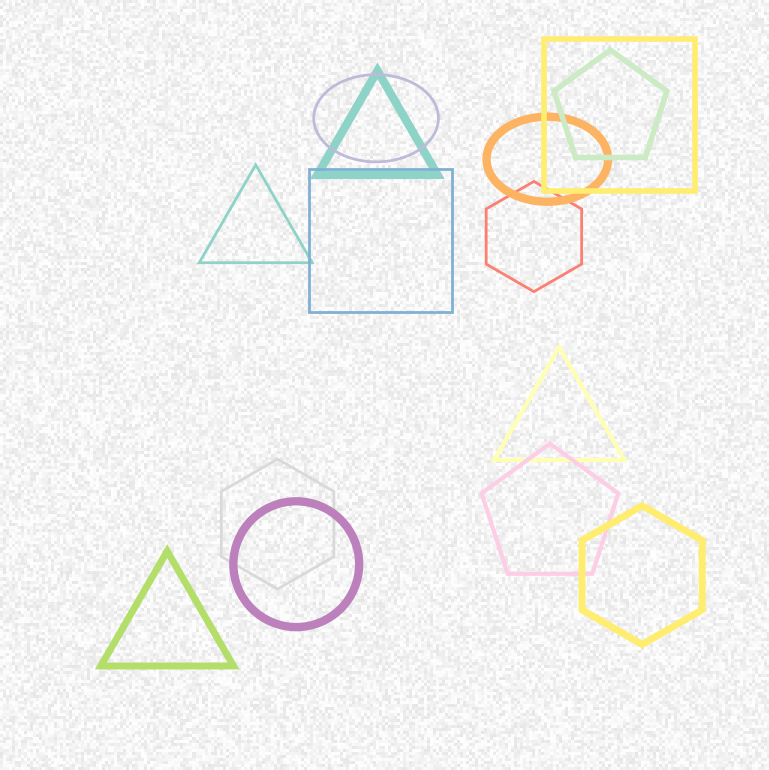[{"shape": "triangle", "thickness": 1, "radius": 0.42, "center": [0.332, 0.701]}, {"shape": "triangle", "thickness": 3, "radius": 0.45, "center": [0.49, 0.818]}, {"shape": "triangle", "thickness": 1.5, "radius": 0.49, "center": [0.726, 0.451]}, {"shape": "oval", "thickness": 1, "radius": 0.4, "center": [0.488, 0.846]}, {"shape": "hexagon", "thickness": 1, "radius": 0.36, "center": [0.693, 0.693]}, {"shape": "square", "thickness": 1, "radius": 0.47, "center": [0.494, 0.687]}, {"shape": "oval", "thickness": 3, "radius": 0.39, "center": [0.711, 0.793]}, {"shape": "triangle", "thickness": 2.5, "radius": 0.5, "center": [0.217, 0.185]}, {"shape": "pentagon", "thickness": 1.5, "radius": 0.47, "center": [0.714, 0.33]}, {"shape": "hexagon", "thickness": 1, "radius": 0.42, "center": [0.361, 0.319]}, {"shape": "circle", "thickness": 3, "radius": 0.41, "center": [0.385, 0.267]}, {"shape": "pentagon", "thickness": 2, "radius": 0.39, "center": [0.793, 0.858]}, {"shape": "square", "thickness": 2, "radius": 0.49, "center": [0.805, 0.851]}, {"shape": "hexagon", "thickness": 2.5, "radius": 0.45, "center": [0.834, 0.253]}]